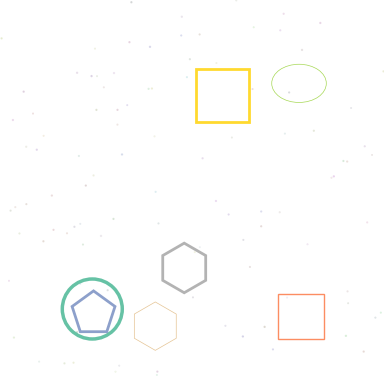[{"shape": "circle", "thickness": 2.5, "radius": 0.39, "center": [0.24, 0.197]}, {"shape": "square", "thickness": 1, "radius": 0.29, "center": [0.782, 0.178]}, {"shape": "pentagon", "thickness": 2, "radius": 0.29, "center": [0.243, 0.186]}, {"shape": "oval", "thickness": 0.5, "radius": 0.35, "center": [0.777, 0.783]}, {"shape": "square", "thickness": 2, "radius": 0.35, "center": [0.579, 0.752]}, {"shape": "hexagon", "thickness": 0.5, "radius": 0.31, "center": [0.403, 0.153]}, {"shape": "hexagon", "thickness": 2, "radius": 0.32, "center": [0.478, 0.304]}]